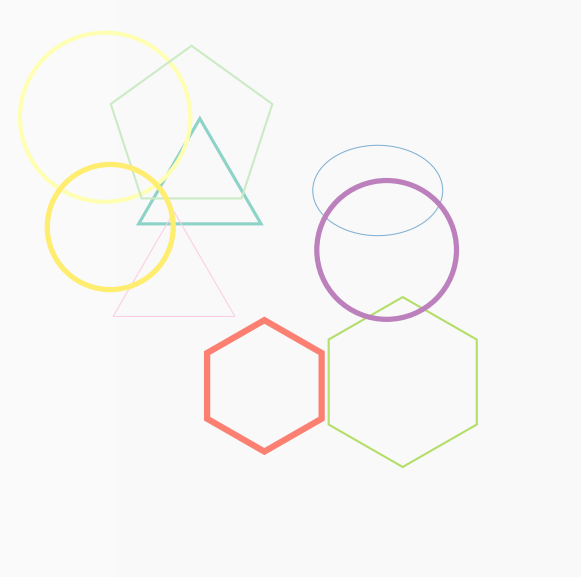[{"shape": "triangle", "thickness": 1.5, "radius": 0.61, "center": [0.344, 0.672]}, {"shape": "circle", "thickness": 2, "radius": 0.73, "center": [0.181, 0.796]}, {"shape": "hexagon", "thickness": 3, "radius": 0.57, "center": [0.455, 0.331]}, {"shape": "oval", "thickness": 0.5, "radius": 0.56, "center": [0.65, 0.669]}, {"shape": "hexagon", "thickness": 1, "radius": 0.74, "center": [0.693, 0.338]}, {"shape": "triangle", "thickness": 0.5, "radius": 0.61, "center": [0.299, 0.512]}, {"shape": "circle", "thickness": 2.5, "radius": 0.6, "center": [0.665, 0.566]}, {"shape": "pentagon", "thickness": 1, "radius": 0.73, "center": [0.33, 0.774]}, {"shape": "circle", "thickness": 2.5, "radius": 0.54, "center": [0.19, 0.606]}]